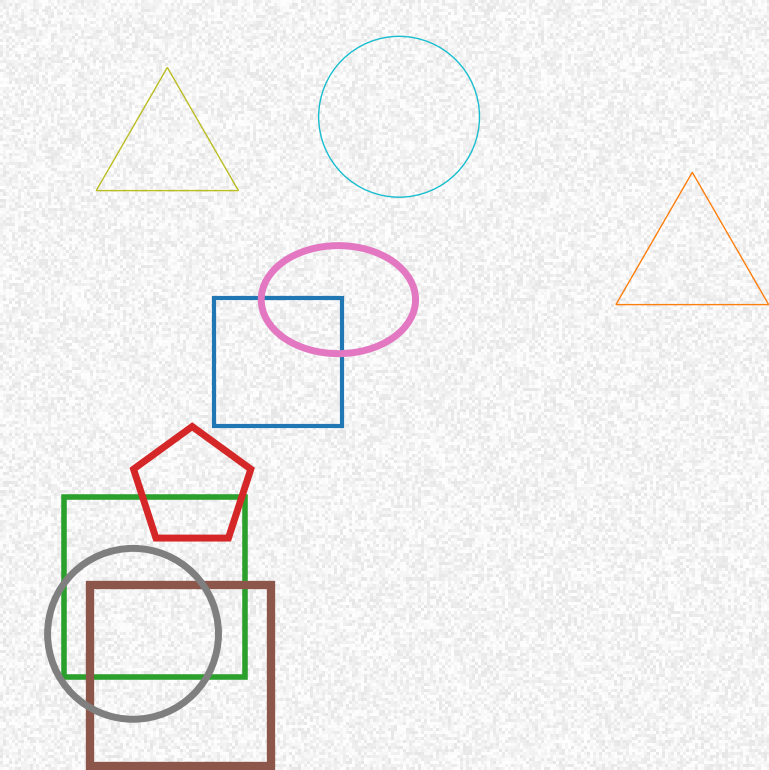[{"shape": "square", "thickness": 1.5, "radius": 0.42, "center": [0.361, 0.53]}, {"shape": "triangle", "thickness": 0.5, "radius": 0.57, "center": [0.899, 0.662]}, {"shape": "square", "thickness": 2, "radius": 0.59, "center": [0.2, 0.238]}, {"shape": "pentagon", "thickness": 2.5, "radius": 0.4, "center": [0.25, 0.366]}, {"shape": "square", "thickness": 3, "radius": 0.59, "center": [0.234, 0.123]}, {"shape": "oval", "thickness": 2.5, "radius": 0.5, "center": [0.439, 0.611]}, {"shape": "circle", "thickness": 2.5, "radius": 0.55, "center": [0.173, 0.177]}, {"shape": "triangle", "thickness": 0.5, "radius": 0.53, "center": [0.217, 0.806]}, {"shape": "circle", "thickness": 0.5, "radius": 0.52, "center": [0.518, 0.848]}]